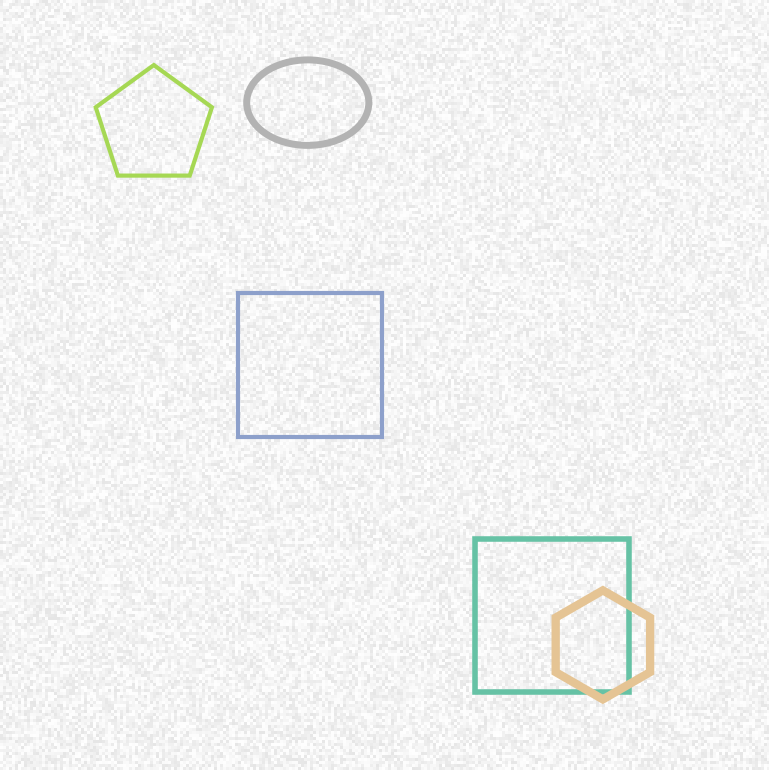[{"shape": "square", "thickness": 2, "radius": 0.5, "center": [0.717, 0.201]}, {"shape": "square", "thickness": 1.5, "radius": 0.47, "center": [0.403, 0.526]}, {"shape": "pentagon", "thickness": 1.5, "radius": 0.4, "center": [0.2, 0.836]}, {"shape": "hexagon", "thickness": 3, "radius": 0.35, "center": [0.783, 0.163]}, {"shape": "oval", "thickness": 2.5, "radius": 0.4, "center": [0.4, 0.867]}]